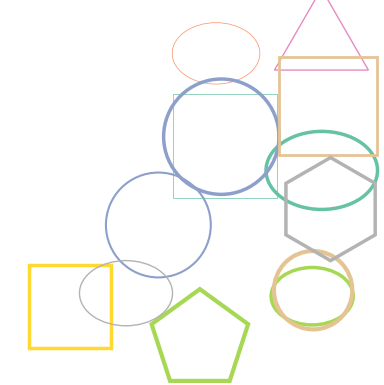[{"shape": "square", "thickness": 0.5, "radius": 0.67, "center": [0.585, 0.62]}, {"shape": "oval", "thickness": 2.5, "radius": 0.72, "center": [0.836, 0.557]}, {"shape": "oval", "thickness": 0.5, "radius": 0.57, "center": [0.561, 0.861]}, {"shape": "circle", "thickness": 2.5, "radius": 0.75, "center": [0.575, 0.645]}, {"shape": "circle", "thickness": 1.5, "radius": 0.68, "center": [0.411, 0.416]}, {"shape": "triangle", "thickness": 1, "radius": 0.7, "center": [0.835, 0.888]}, {"shape": "oval", "thickness": 2.5, "radius": 0.53, "center": [0.811, 0.231]}, {"shape": "pentagon", "thickness": 3, "radius": 0.66, "center": [0.519, 0.117]}, {"shape": "square", "thickness": 2.5, "radius": 0.54, "center": [0.182, 0.204]}, {"shape": "circle", "thickness": 3, "radius": 0.51, "center": [0.813, 0.246]}, {"shape": "square", "thickness": 2, "radius": 0.63, "center": [0.853, 0.724]}, {"shape": "hexagon", "thickness": 2.5, "radius": 0.67, "center": [0.859, 0.457]}, {"shape": "oval", "thickness": 1, "radius": 0.6, "center": [0.327, 0.238]}]